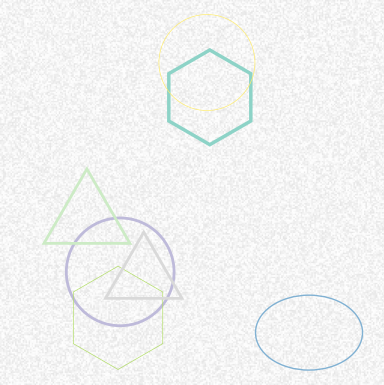[{"shape": "hexagon", "thickness": 2.5, "radius": 0.61, "center": [0.545, 0.747]}, {"shape": "circle", "thickness": 2, "radius": 0.7, "center": [0.312, 0.294]}, {"shape": "oval", "thickness": 1, "radius": 0.69, "center": [0.803, 0.136]}, {"shape": "hexagon", "thickness": 0.5, "radius": 0.67, "center": [0.307, 0.174]}, {"shape": "triangle", "thickness": 2, "radius": 0.57, "center": [0.373, 0.282]}, {"shape": "triangle", "thickness": 2, "radius": 0.64, "center": [0.226, 0.432]}, {"shape": "circle", "thickness": 0.5, "radius": 0.62, "center": [0.537, 0.838]}]